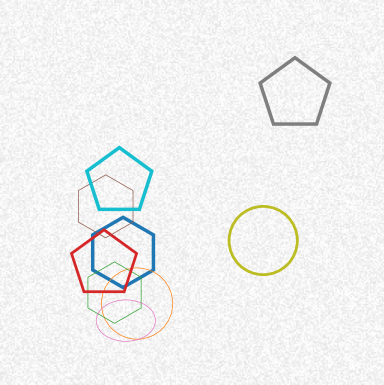[{"shape": "hexagon", "thickness": 2.5, "radius": 0.46, "center": [0.32, 0.344]}, {"shape": "circle", "thickness": 0.5, "radius": 0.46, "center": [0.356, 0.212]}, {"shape": "hexagon", "thickness": 0.5, "radius": 0.4, "center": [0.297, 0.24]}, {"shape": "pentagon", "thickness": 2, "radius": 0.44, "center": [0.27, 0.314]}, {"shape": "hexagon", "thickness": 0.5, "radius": 0.41, "center": [0.275, 0.464]}, {"shape": "oval", "thickness": 0.5, "radius": 0.38, "center": [0.327, 0.167]}, {"shape": "pentagon", "thickness": 2.5, "radius": 0.48, "center": [0.766, 0.755]}, {"shape": "circle", "thickness": 2, "radius": 0.44, "center": [0.684, 0.375]}, {"shape": "pentagon", "thickness": 2.5, "radius": 0.44, "center": [0.31, 0.528]}]